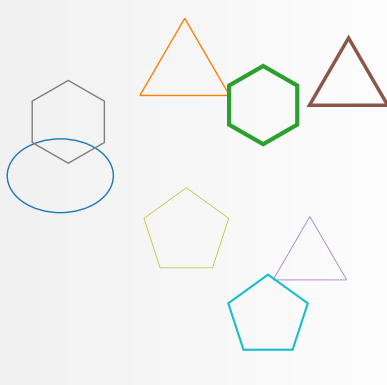[{"shape": "oval", "thickness": 1, "radius": 0.68, "center": [0.156, 0.544]}, {"shape": "triangle", "thickness": 1, "radius": 0.67, "center": [0.477, 0.819]}, {"shape": "hexagon", "thickness": 3, "radius": 0.51, "center": [0.679, 0.727]}, {"shape": "triangle", "thickness": 0.5, "radius": 0.55, "center": [0.8, 0.328]}, {"shape": "triangle", "thickness": 2.5, "radius": 0.58, "center": [0.9, 0.785]}, {"shape": "hexagon", "thickness": 1, "radius": 0.54, "center": [0.176, 0.684]}, {"shape": "pentagon", "thickness": 0.5, "radius": 0.58, "center": [0.481, 0.397]}, {"shape": "pentagon", "thickness": 1.5, "radius": 0.54, "center": [0.692, 0.179]}]